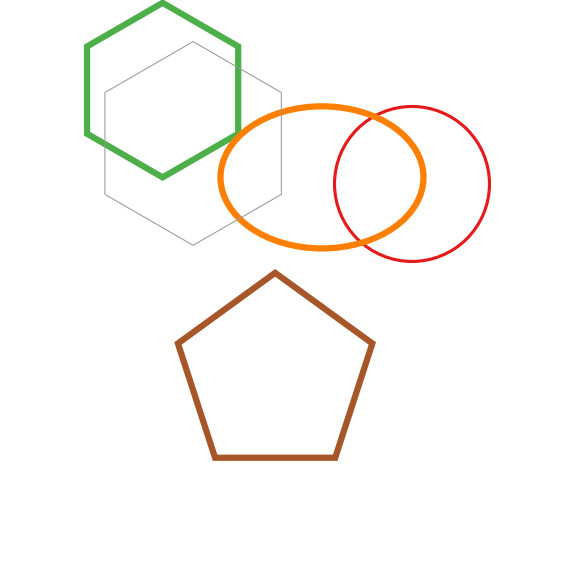[{"shape": "circle", "thickness": 1.5, "radius": 0.67, "center": [0.713, 0.681]}, {"shape": "hexagon", "thickness": 3, "radius": 0.76, "center": [0.282, 0.843]}, {"shape": "oval", "thickness": 3, "radius": 0.88, "center": [0.558, 0.692]}, {"shape": "pentagon", "thickness": 3, "radius": 0.88, "center": [0.476, 0.35]}, {"shape": "hexagon", "thickness": 0.5, "radius": 0.88, "center": [0.334, 0.751]}]